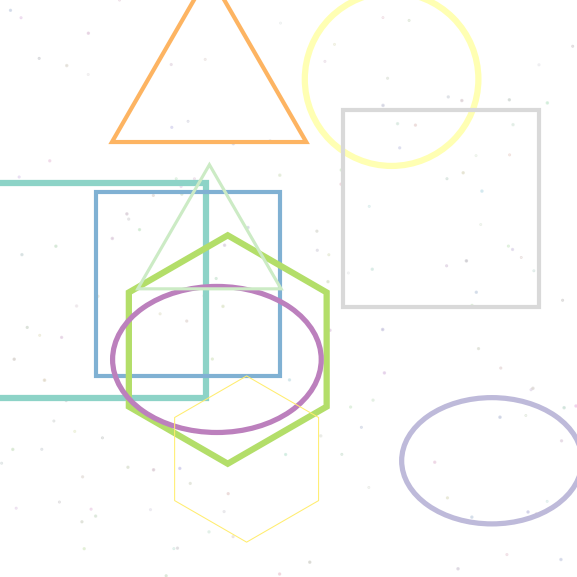[{"shape": "square", "thickness": 3, "radius": 0.93, "center": [0.169, 0.496]}, {"shape": "circle", "thickness": 3, "radius": 0.75, "center": [0.678, 0.862]}, {"shape": "oval", "thickness": 2.5, "radius": 0.78, "center": [0.852, 0.201]}, {"shape": "square", "thickness": 2, "radius": 0.8, "center": [0.326, 0.508]}, {"shape": "triangle", "thickness": 2, "radius": 0.97, "center": [0.362, 0.85]}, {"shape": "hexagon", "thickness": 3, "radius": 0.99, "center": [0.394, 0.394]}, {"shape": "square", "thickness": 2, "radius": 0.85, "center": [0.763, 0.638]}, {"shape": "oval", "thickness": 2.5, "radius": 0.9, "center": [0.376, 0.377]}, {"shape": "triangle", "thickness": 1.5, "radius": 0.72, "center": [0.363, 0.571]}, {"shape": "hexagon", "thickness": 0.5, "radius": 0.72, "center": [0.427, 0.204]}]